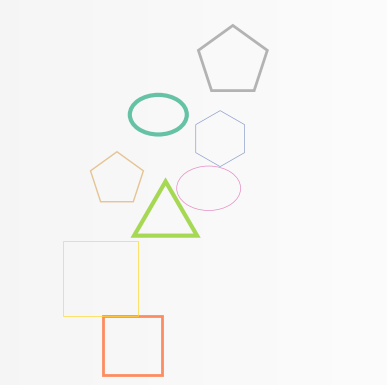[{"shape": "oval", "thickness": 3, "radius": 0.37, "center": [0.409, 0.702]}, {"shape": "square", "thickness": 2, "radius": 0.38, "center": [0.342, 0.103]}, {"shape": "hexagon", "thickness": 0.5, "radius": 0.36, "center": [0.568, 0.64]}, {"shape": "oval", "thickness": 0.5, "radius": 0.41, "center": [0.539, 0.511]}, {"shape": "triangle", "thickness": 3, "radius": 0.47, "center": [0.427, 0.435]}, {"shape": "square", "thickness": 0.5, "radius": 0.49, "center": [0.259, 0.276]}, {"shape": "pentagon", "thickness": 1, "radius": 0.36, "center": [0.302, 0.534]}, {"shape": "pentagon", "thickness": 2, "radius": 0.47, "center": [0.601, 0.84]}]